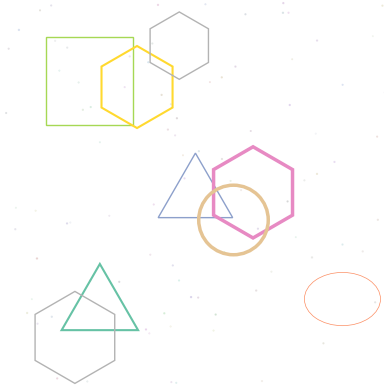[{"shape": "triangle", "thickness": 1.5, "radius": 0.57, "center": [0.259, 0.2]}, {"shape": "oval", "thickness": 0.5, "radius": 0.49, "center": [0.889, 0.223]}, {"shape": "triangle", "thickness": 1, "radius": 0.56, "center": [0.508, 0.491]}, {"shape": "hexagon", "thickness": 2.5, "radius": 0.59, "center": [0.657, 0.5]}, {"shape": "square", "thickness": 1, "radius": 0.57, "center": [0.232, 0.789]}, {"shape": "hexagon", "thickness": 1.5, "radius": 0.53, "center": [0.356, 0.774]}, {"shape": "circle", "thickness": 2.5, "radius": 0.45, "center": [0.606, 0.429]}, {"shape": "hexagon", "thickness": 1, "radius": 0.44, "center": [0.466, 0.881]}, {"shape": "hexagon", "thickness": 1, "radius": 0.6, "center": [0.195, 0.124]}]